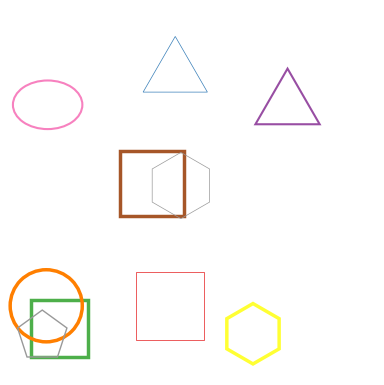[{"shape": "square", "thickness": 0.5, "radius": 0.44, "center": [0.442, 0.204]}, {"shape": "triangle", "thickness": 0.5, "radius": 0.48, "center": [0.455, 0.809]}, {"shape": "square", "thickness": 2.5, "radius": 0.37, "center": [0.154, 0.148]}, {"shape": "triangle", "thickness": 1.5, "radius": 0.48, "center": [0.747, 0.725]}, {"shape": "circle", "thickness": 2.5, "radius": 0.47, "center": [0.12, 0.206]}, {"shape": "hexagon", "thickness": 2.5, "radius": 0.39, "center": [0.657, 0.133]}, {"shape": "square", "thickness": 2.5, "radius": 0.42, "center": [0.394, 0.523]}, {"shape": "oval", "thickness": 1.5, "radius": 0.45, "center": [0.124, 0.728]}, {"shape": "pentagon", "thickness": 1, "radius": 0.34, "center": [0.11, 0.127]}, {"shape": "hexagon", "thickness": 0.5, "radius": 0.43, "center": [0.47, 0.518]}]